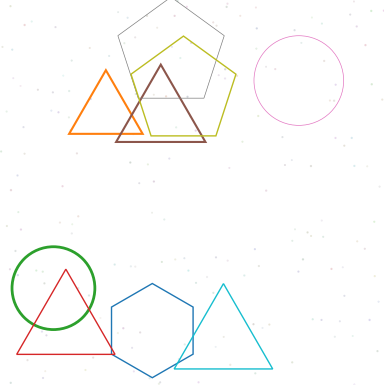[{"shape": "hexagon", "thickness": 1, "radius": 0.61, "center": [0.396, 0.141]}, {"shape": "triangle", "thickness": 1.5, "radius": 0.55, "center": [0.275, 0.707]}, {"shape": "circle", "thickness": 2, "radius": 0.54, "center": [0.139, 0.252]}, {"shape": "triangle", "thickness": 1, "radius": 0.74, "center": [0.171, 0.153]}, {"shape": "triangle", "thickness": 1.5, "radius": 0.67, "center": [0.418, 0.698]}, {"shape": "circle", "thickness": 0.5, "radius": 0.58, "center": [0.776, 0.791]}, {"shape": "pentagon", "thickness": 0.5, "radius": 0.73, "center": [0.444, 0.862]}, {"shape": "pentagon", "thickness": 1, "radius": 0.72, "center": [0.477, 0.763]}, {"shape": "triangle", "thickness": 1, "radius": 0.74, "center": [0.58, 0.116]}]